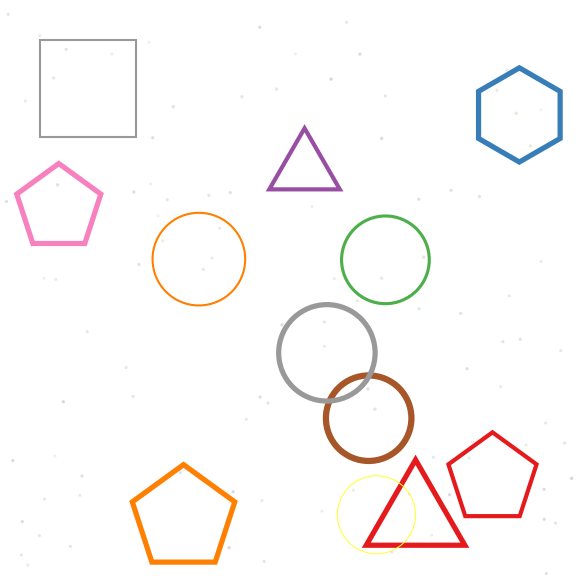[{"shape": "pentagon", "thickness": 2, "radius": 0.4, "center": [0.853, 0.17]}, {"shape": "triangle", "thickness": 2.5, "radius": 0.49, "center": [0.72, 0.104]}, {"shape": "hexagon", "thickness": 2.5, "radius": 0.41, "center": [0.899, 0.8]}, {"shape": "circle", "thickness": 1.5, "radius": 0.38, "center": [0.667, 0.549]}, {"shape": "triangle", "thickness": 2, "radius": 0.35, "center": [0.527, 0.706]}, {"shape": "circle", "thickness": 1, "radius": 0.4, "center": [0.344, 0.55]}, {"shape": "pentagon", "thickness": 2.5, "radius": 0.47, "center": [0.318, 0.101]}, {"shape": "circle", "thickness": 0.5, "radius": 0.34, "center": [0.652, 0.108]}, {"shape": "circle", "thickness": 3, "radius": 0.37, "center": [0.638, 0.275]}, {"shape": "pentagon", "thickness": 2.5, "radius": 0.38, "center": [0.102, 0.639]}, {"shape": "circle", "thickness": 2.5, "radius": 0.42, "center": [0.566, 0.388]}, {"shape": "square", "thickness": 1, "radius": 0.42, "center": [0.152, 0.846]}]